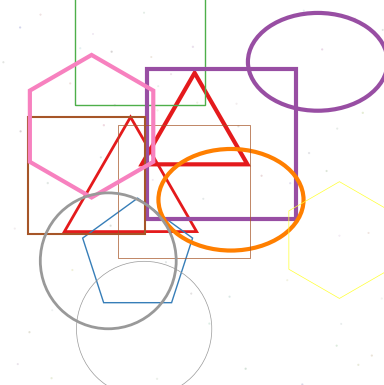[{"shape": "triangle", "thickness": 2, "radius": 0.99, "center": [0.339, 0.498]}, {"shape": "triangle", "thickness": 3, "radius": 0.79, "center": [0.506, 0.652]}, {"shape": "pentagon", "thickness": 1, "radius": 0.75, "center": [0.357, 0.335]}, {"shape": "square", "thickness": 1, "radius": 0.85, "center": [0.364, 0.897]}, {"shape": "square", "thickness": 3, "radius": 0.97, "center": [0.575, 0.626]}, {"shape": "oval", "thickness": 3, "radius": 0.91, "center": [0.825, 0.839]}, {"shape": "oval", "thickness": 3, "radius": 0.94, "center": [0.6, 0.481]}, {"shape": "hexagon", "thickness": 0.5, "radius": 0.76, "center": [0.882, 0.376]}, {"shape": "square", "thickness": 0.5, "radius": 0.86, "center": [0.478, 0.503]}, {"shape": "square", "thickness": 1.5, "radius": 0.76, "center": [0.224, 0.544]}, {"shape": "hexagon", "thickness": 3, "radius": 0.93, "center": [0.238, 0.672]}, {"shape": "circle", "thickness": 0.5, "radius": 0.88, "center": [0.374, 0.146]}, {"shape": "circle", "thickness": 2, "radius": 0.88, "center": [0.281, 0.323]}]